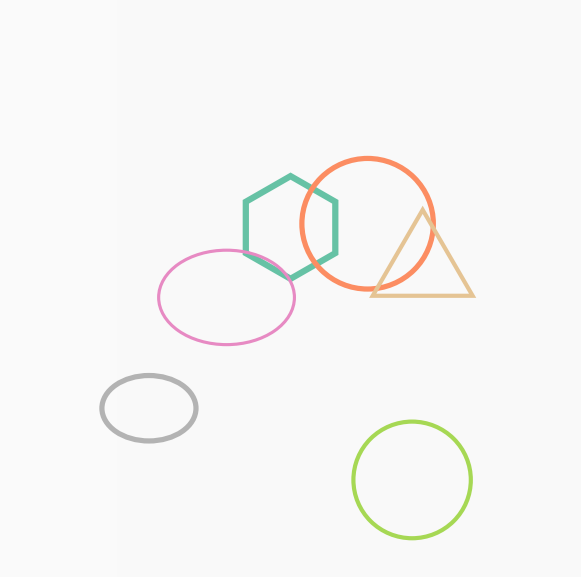[{"shape": "hexagon", "thickness": 3, "radius": 0.44, "center": [0.5, 0.605]}, {"shape": "circle", "thickness": 2.5, "radius": 0.57, "center": [0.632, 0.612]}, {"shape": "oval", "thickness": 1.5, "radius": 0.58, "center": [0.39, 0.484]}, {"shape": "circle", "thickness": 2, "radius": 0.5, "center": [0.709, 0.168]}, {"shape": "triangle", "thickness": 2, "radius": 0.5, "center": [0.727, 0.537]}, {"shape": "oval", "thickness": 2.5, "radius": 0.4, "center": [0.256, 0.292]}]